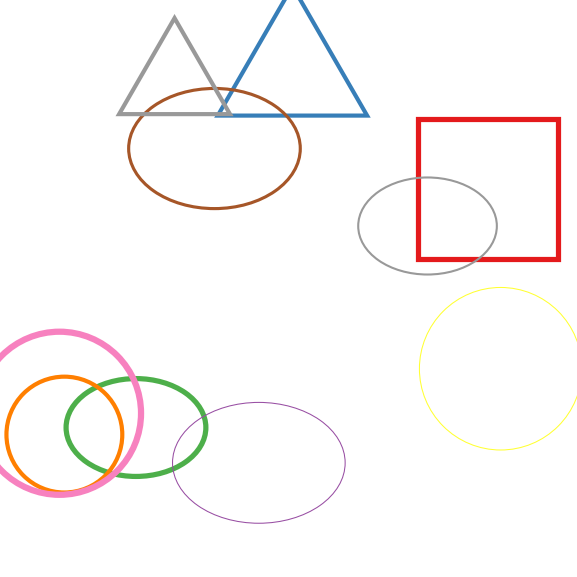[{"shape": "square", "thickness": 2.5, "radius": 0.6, "center": [0.845, 0.672]}, {"shape": "triangle", "thickness": 2, "radius": 0.75, "center": [0.506, 0.874]}, {"shape": "oval", "thickness": 2.5, "radius": 0.61, "center": [0.235, 0.259]}, {"shape": "oval", "thickness": 0.5, "radius": 0.75, "center": [0.448, 0.198]}, {"shape": "circle", "thickness": 2, "radius": 0.5, "center": [0.111, 0.247]}, {"shape": "circle", "thickness": 0.5, "radius": 0.7, "center": [0.867, 0.361]}, {"shape": "oval", "thickness": 1.5, "radius": 0.74, "center": [0.371, 0.742]}, {"shape": "circle", "thickness": 3, "radius": 0.71, "center": [0.103, 0.284]}, {"shape": "triangle", "thickness": 2, "radius": 0.55, "center": [0.302, 0.857]}, {"shape": "oval", "thickness": 1, "radius": 0.6, "center": [0.74, 0.608]}]